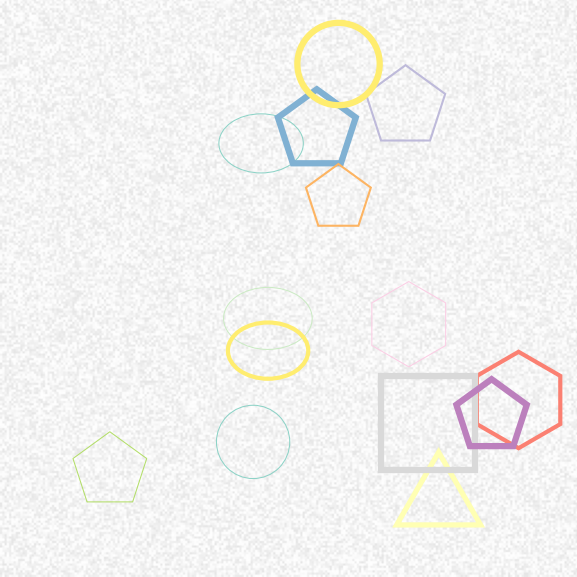[{"shape": "oval", "thickness": 0.5, "radius": 0.37, "center": [0.452, 0.751]}, {"shape": "circle", "thickness": 0.5, "radius": 0.32, "center": [0.438, 0.234]}, {"shape": "triangle", "thickness": 2.5, "radius": 0.42, "center": [0.76, 0.132]}, {"shape": "pentagon", "thickness": 1, "radius": 0.36, "center": [0.702, 0.814]}, {"shape": "hexagon", "thickness": 2, "radius": 0.42, "center": [0.898, 0.306]}, {"shape": "pentagon", "thickness": 3, "radius": 0.35, "center": [0.549, 0.774]}, {"shape": "pentagon", "thickness": 1, "radius": 0.3, "center": [0.586, 0.656]}, {"shape": "pentagon", "thickness": 0.5, "radius": 0.34, "center": [0.19, 0.184]}, {"shape": "hexagon", "thickness": 0.5, "radius": 0.37, "center": [0.708, 0.438]}, {"shape": "square", "thickness": 3, "radius": 0.41, "center": [0.741, 0.267]}, {"shape": "pentagon", "thickness": 3, "radius": 0.32, "center": [0.851, 0.278]}, {"shape": "oval", "thickness": 0.5, "radius": 0.38, "center": [0.464, 0.448]}, {"shape": "oval", "thickness": 2, "radius": 0.35, "center": [0.464, 0.392]}, {"shape": "circle", "thickness": 3, "radius": 0.36, "center": [0.586, 0.888]}]